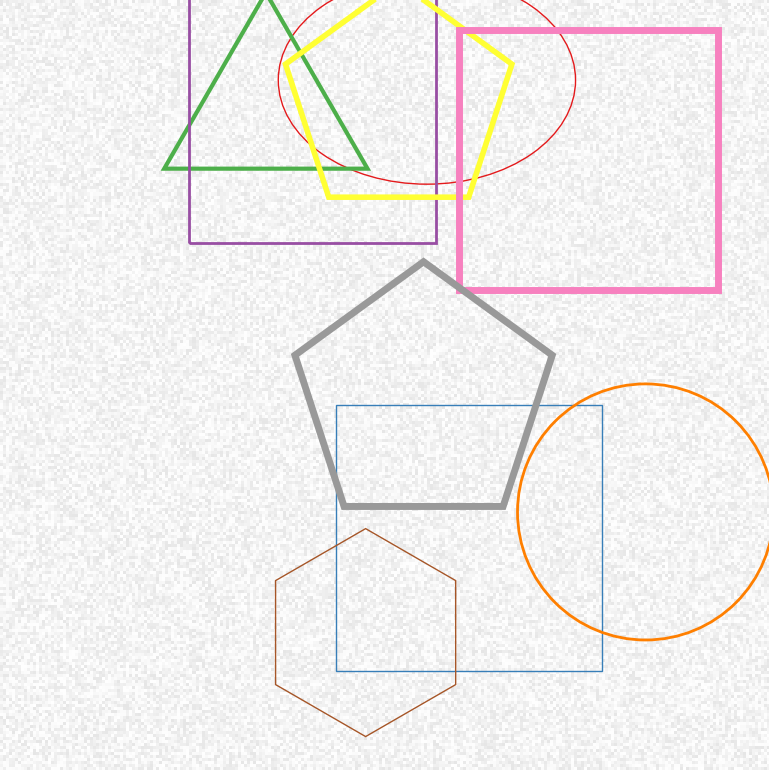[{"shape": "oval", "thickness": 0.5, "radius": 0.97, "center": [0.554, 0.896]}, {"shape": "square", "thickness": 0.5, "radius": 0.86, "center": [0.609, 0.301]}, {"shape": "triangle", "thickness": 1.5, "radius": 0.76, "center": [0.345, 0.857]}, {"shape": "square", "thickness": 1, "radius": 0.8, "center": [0.406, 0.845]}, {"shape": "circle", "thickness": 1, "radius": 0.83, "center": [0.838, 0.335]}, {"shape": "pentagon", "thickness": 2, "radius": 0.77, "center": [0.518, 0.869]}, {"shape": "hexagon", "thickness": 0.5, "radius": 0.68, "center": [0.475, 0.178]}, {"shape": "square", "thickness": 2.5, "radius": 0.84, "center": [0.764, 0.792]}, {"shape": "pentagon", "thickness": 2.5, "radius": 0.88, "center": [0.55, 0.484]}]